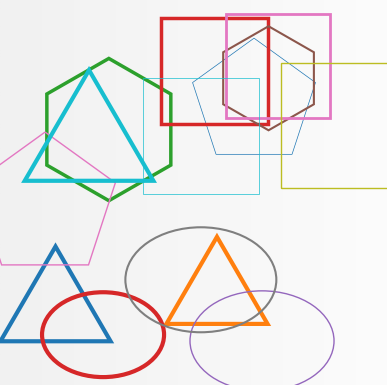[{"shape": "triangle", "thickness": 3, "radius": 0.82, "center": [0.143, 0.196]}, {"shape": "pentagon", "thickness": 0.5, "radius": 0.83, "center": [0.656, 0.734]}, {"shape": "triangle", "thickness": 3, "radius": 0.75, "center": [0.56, 0.234]}, {"shape": "hexagon", "thickness": 2.5, "radius": 0.92, "center": [0.281, 0.663]}, {"shape": "oval", "thickness": 3, "radius": 0.79, "center": [0.266, 0.131]}, {"shape": "square", "thickness": 2.5, "radius": 0.69, "center": [0.554, 0.814]}, {"shape": "oval", "thickness": 1, "radius": 0.93, "center": [0.676, 0.114]}, {"shape": "hexagon", "thickness": 1.5, "radius": 0.68, "center": [0.693, 0.797]}, {"shape": "square", "thickness": 2, "radius": 0.67, "center": [0.717, 0.828]}, {"shape": "pentagon", "thickness": 1, "radius": 0.95, "center": [0.116, 0.466]}, {"shape": "oval", "thickness": 1.5, "radius": 0.97, "center": [0.518, 0.273]}, {"shape": "square", "thickness": 1, "radius": 0.81, "center": [0.886, 0.675]}, {"shape": "square", "thickness": 0.5, "radius": 0.75, "center": [0.519, 0.647]}, {"shape": "triangle", "thickness": 3, "radius": 0.96, "center": [0.23, 0.626]}]